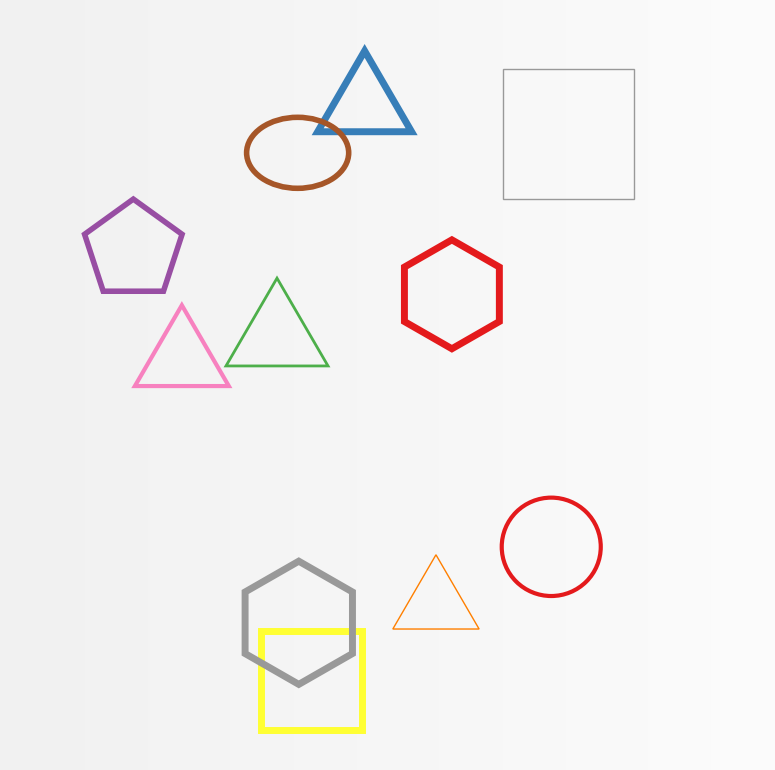[{"shape": "circle", "thickness": 1.5, "radius": 0.32, "center": [0.711, 0.29]}, {"shape": "hexagon", "thickness": 2.5, "radius": 0.35, "center": [0.583, 0.618]}, {"shape": "triangle", "thickness": 2.5, "radius": 0.35, "center": [0.471, 0.864]}, {"shape": "triangle", "thickness": 1, "radius": 0.38, "center": [0.357, 0.563]}, {"shape": "pentagon", "thickness": 2, "radius": 0.33, "center": [0.172, 0.675]}, {"shape": "triangle", "thickness": 0.5, "radius": 0.32, "center": [0.563, 0.215]}, {"shape": "square", "thickness": 2.5, "radius": 0.32, "center": [0.402, 0.116]}, {"shape": "oval", "thickness": 2, "radius": 0.33, "center": [0.384, 0.802]}, {"shape": "triangle", "thickness": 1.5, "radius": 0.35, "center": [0.235, 0.534]}, {"shape": "hexagon", "thickness": 2.5, "radius": 0.4, "center": [0.386, 0.191]}, {"shape": "square", "thickness": 0.5, "radius": 0.42, "center": [0.733, 0.826]}]